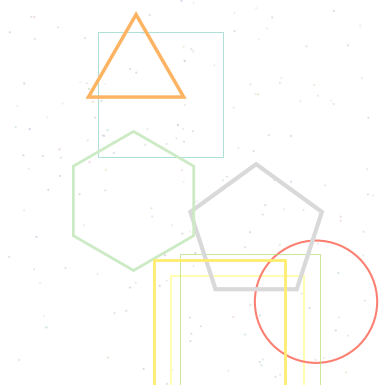[{"shape": "square", "thickness": 0.5, "radius": 0.81, "center": [0.417, 0.755]}, {"shape": "square", "thickness": 1.5, "radius": 0.86, "center": [0.616, 0.111]}, {"shape": "circle", "thickness": 1.5, "radius": 0.79, "center": [0.821, 0.216]}, {"shape": "triangle", "thickness": 2.5, "radius": 0.71, "center": [0.353, 0.819]}, {"shape": "square", "thickness": 0.5, "radius": 0.91, "center": [0.65, 0.159]}, {"shape": "pentagon", "thickness": 3, "radius": 0.9, "center": [0.665, 0.394]}, {"shape": "hexagon", "thickness": 2, "radius": 0.9, "center": [0.347, 0.478]}, {"shape": "square", "thickness": 2, "radius": 0.85, "center": [0.57, 0.155]}]